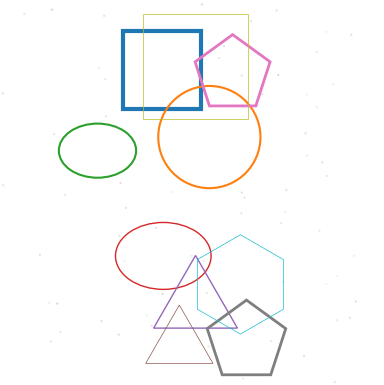[{"shape": "square", "thickness": 3, "radius": 0.51, "center": [0.42, 0.817]}, {"shape": "circle", "thickness": 1.5, "radius": 0.66, "center": [0.544, 0.644]}, {"shape": "oval", "thickness": 1.5, "radius": 0.5, "center": [0.253, 0.609]}, {"shape": "oval", "thickness": 1, "radius": 0.62, "center": [0.424, 0.335]}, {"shape": "triangle", "thickness": 1, "radius": 0.63, "center": [0.508, 0.211]}, {"shape": "triangle", "thickness": 0.5, "radius": 0.51, "center": [0.466, 0.107]}, {"shape": "pentagon", "thickness": 2, "radius": 0.51, "center": [0.604, 0.808]}, {"shape": "pentagon", "thickness": 2, "radius": 0.54, "center": [0.64, 0.113]}, {"shape": "square", "thickness": 0.5, "radius": 0.68, "center": [0.509, 0.826]}, {"shape": "hexagon", "thickness": 0.5, "radius": 0.65, "center": [0.624, 0.261]}]